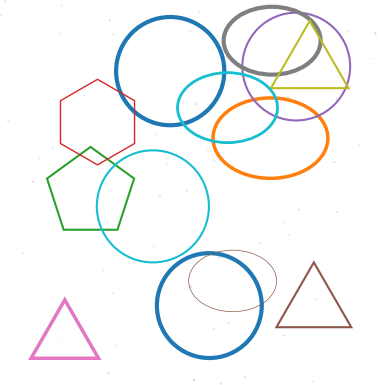[{"shape": "circle", "thickness": 3, "radius": 0.7, "center": [0.442, 0.815]}, {"shape": "circle", "thickness": 3, "radius": 0.68, "center": [0.544, 0.206]}, {"shape": "oval", "thickness": 2.5, "radius": 0.75, "center": [0.702, 0.641]}, {"shape": "pentagon", "thickness": 1.5, "radius": 0.59, "center": [0.235, 0.5]}, {"shape": "hexagon", "thickness": 1, "radius": 0.56, "center": [0.253, 0.683]}, {"shape": "circle", "thickness": 1.5, "radius": 0.7, "center": [0.769, 0.827]}, {"shape": "triangle", "thickness": 1.5, "radius": 0.56, "center": [0.815, 0.206]}, {"shape": "oval", "thickness": 0.5, "radius": 0.57, "center": [0.604, 0.27]}, {"shape": "triangle", "thickness": 2.5, "radius": 0.51, "center": [0.168, 0.12]}, {"shape": "oval", "thickness": 3, "radius": 0.63, "center": [0.707, 0.894]}, {"shape": "triangle", "thickness": 1.5, "radius": 0.58, "center": [0.804, 0.829]}, {"shape": "oval", "thickness": 2, "radius": 0.65, "center": [0.591, 0.72]}, {"shape": "circle", "thickness": 1.5, "radius": 0.73, "center": [0.397, 0.464]}]